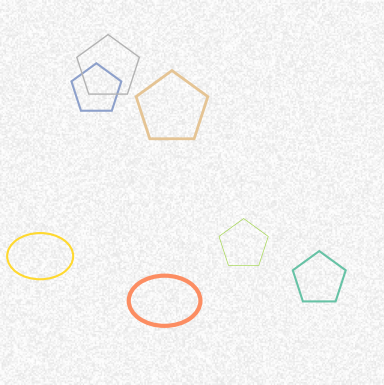[{"shape": "pentagon", "thickness": 1.5, "radius": 0.36, "center": [0.829, 0.276]}, {"shape": "oval", "thickness": 3, "radius": 0.47, "center": [0.428, 0.219]}, {"shape": "pentagon", "thickness": 1.5, "radius": 0.34, "center": [0.25, 0.767]}, {"shape": "pentagon", "thickness": 0.5, "radius": 0.34, "center": [0.633, 0.365]}, {"shape": "oval", "thickness": 1.5, "radius": 0.43, "center": [0.104, 0.335]}, {"shape": "pentagon", "thickness": 2, "radius": 0.49, "center": [0.447, 0.719]}, {"shape": "pentagon", "thickness": 1, "radius": 0.43, "center": [0.281, 0.825]}]